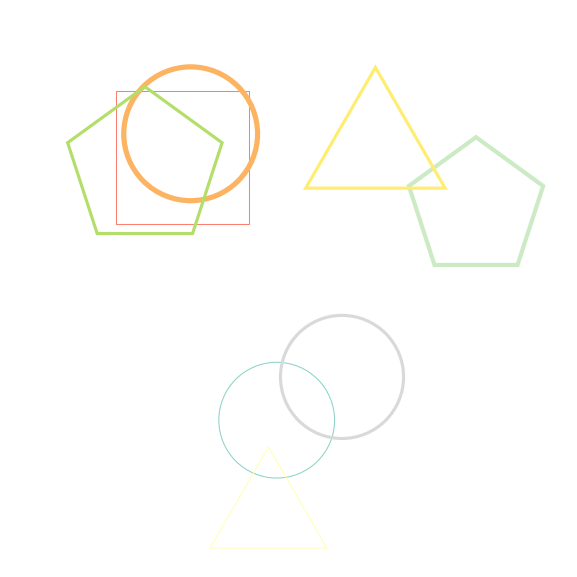[{"shape": "circle", "thickness": 0.5, "radius": 0.5, "center": [0.479, 0.272]}, {"shape": "triangle", "thickness": 0.5, "radius": 0.58, "center": [0.465, 0.108]}, {"shape": "square", "thickness": 0.5, "radius": 0.58, "center": [0.316, 0.727]}, {"shape": "circle", "thickness": 2.5, "radius": 0.58, "center": [0.33, 0.768]}, {"shape": "pentagon", "thickness": 1.5, "radius": 0.7, "center": [0.251, 0.709]}, {"shape": "circle", "thickness": 1.5, "radius": 0.53, "center": [0.592, 0.346]}, {"shape": "pentagon", "thickness": 2, "radius": 0.61, "center": [0.824, 0.639]}, {"shape": "triangle", "thickness": 1.5, "radius": 0.7, "center": [0.65, 0.743]}]